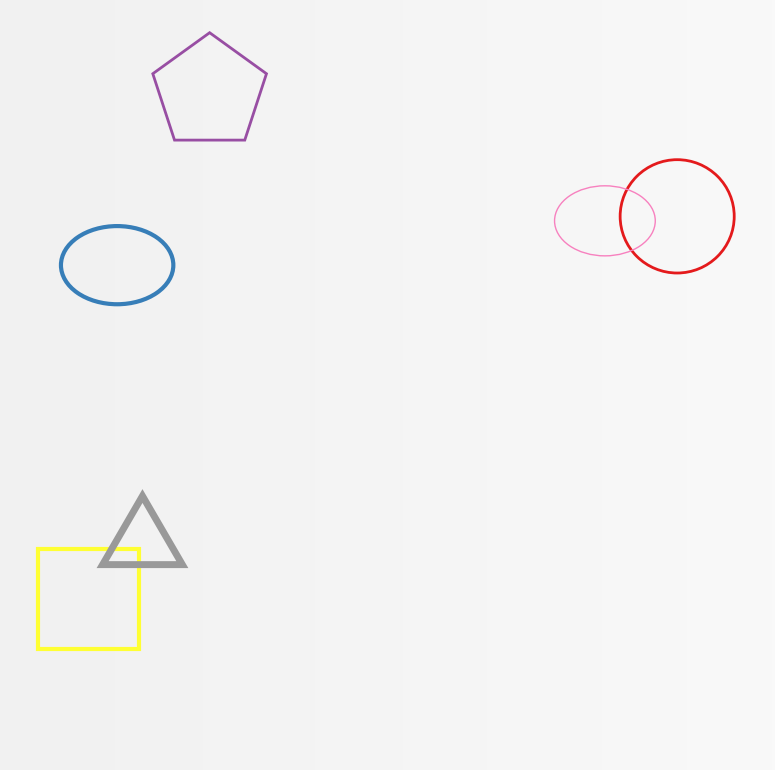[{"shape": "circle", "thickness": 1, "radius": 0.37, "center": [0.874, 0.719]}, {"shape": "oval", "thickness": 1.5, "radius": 0.36, "center": [0.151, 0.656]}, {"shape": "pentagon", "thickness": 1, "radius": 0.39, "center": [0.271, 0.88]}, {"shape": "square", "thickness": 1.5, "radius": 0.32, "center": [0.114, 0.222]}, {"shape": "oval", "thickness": 0.5, "radius": 0.32, "center": [0.781, 0.713]}, {"shape": "triangle", "thickness": 2.5, "radius": 0.3, "center": [0.184, 0.296]}]